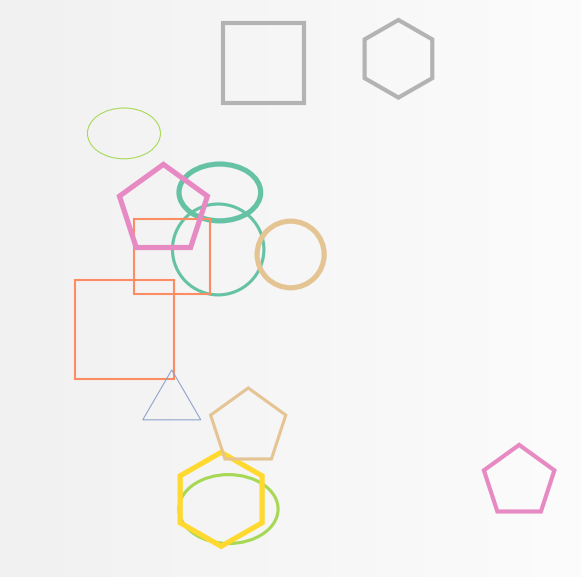[{"shape": "circle", "thickness": 1.5, "radius": 0.39, "center": [0.375, 0.567]}, {"shape": "oval", "thickness": 2.5, "radius": 0.35, "center": [0.378, 0.666]}, {"shape": "square", "thickness": 1, "radius": 0.33, "center": [0.296, 0.555]}, {"shape": "square", "thickness": 1, "radius": 0.43, "center": [0.214, 0.429]}, {"shape": "triangle", "thickness": 0.5, "radius": 0.29, "center": [0.296, 0.301]}, {"shape": "pentagon", "thickness": 2, "radius": 0.32, "center": [0.893, 0.165]}, {"shape": "pentagon", "thickness": 2.5, "radius": 0.4, "center": [0.281, 0.635]}, {"shape": "oval", "thickness": 1.5, "radius": 0.43, "center": [0.393, 0.118]}, {"shape": "oval", "thickness": 0.5, "radius": 0.31, "center": [0.213, 0.768]}, {"shape": "hexagon", "thickness": 2.5, "radius": 0.41, "center": [0.38, 0.135]}, {"shape": "circle", "thickness": 2.5, "radius": 0.29, "center": [0.5, 0.558]}, {"shape": "pentagon", "thickness": 1.5, "radius": 0.34, "center": [0.427, 0.259]}, {"shape": "square", "thickness": 2, "radius": 0.35, "center": [0.453, 0.89]}, {"shape": "hexagon", "thickness": 2, "radius": 0.34, "center": [0.686, 0.897]}]